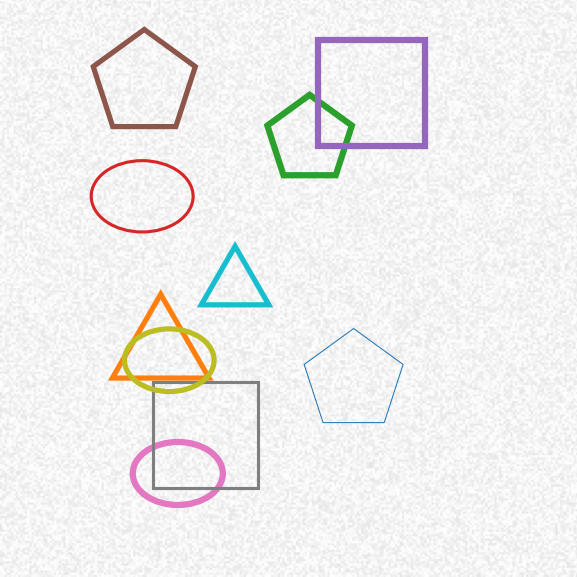[{"shape": "pentagon", "thickness": 0.5, "radius": 0.45, "center": [0.612, 0.34]}, {"shape": "triangle", "thickness": 2.5, "radius": 0.48, "center": [0.278, 0.393]}, {"shape": "pentagon", "thickness": 3, "radius": 0.38, "center": [0.536, 0.758]}, {"shape": "oval", "thickness": 1.5, "radius": 0.44, "center": [0.246, 0.659]}, {"shape": "square", "thickness": 3, "radius": 0.46, "center": [0.643, 0.838]}, {"shape": "pentagon", "thickness": 2.5, "radius": 0.46, "center": [0.25, 0.855]}, {"shape": "oval", "thickness": 3, "radius": 0.39, "center": [0.308, 0.179]}, {"shape": "square", "thickness": 1.5, "radius": 0.46, "center": [0.356, 0.246]}, {"shape": "oval", "thickness": 2.5, "radius": 0.39, "center": [0.293, 0.375]}, {"shape": "triangle", "thickness": 2.5, "radius": 0.34, "center": [0.407, 0.505]}]